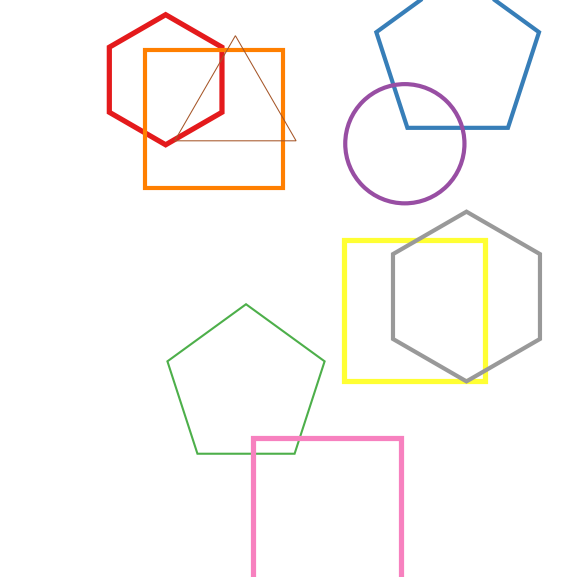[{"shape": "hexagon", "thickness": 2.5, "radius": 0.56, "center": [0.287, 0.861]}, {"shape": "pentagon", "thickness": 2, "radius": 0.74, "center": [0.793, 0.898]}, {"shape": "pentagon", "thickness": 1, "radius": 0.72, "center": [0.426, 0.329]}, {"shape": "circle", "thickness": 2, "radius": 0.52, "center": [0.701, 0.75]}, {"shape": "square", "thickness": 2, "radius": 0.59, "center": [0.371, 0.793]}, {"shape": "square", "thickness": 2.5, "radius": 0.61, "center": [0.718, 0.461]}, {"shape": "triangle", "thickness": 0.5, "radius": 0.61, "center": [0.408, 0.816]}, {"shape": "square", "thickness": 2.5, "radius": 0.64, "center": [0.566, 0.113]}, {"shape": "hexagon", "thickness": 2, "radius": 0.73, "center": [0.808, 0.486]}]